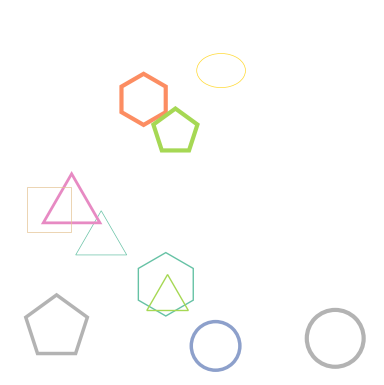[{"shape": "hexagon", "thickness": 1, "radius": 0.41, "center": [0.431, 0.262]}, {"shape": "triangle", "thickness": 0.5, "radius": 0.38, "center": [0.263, 0.376]}, {"shape": "hexagon", "thickness": 3, "radius": 0.33, "center": [0.373, 0.742]}, {"shape": "circle", "thickness": 2.5, "radius": 0.32, "center": [0.56, 0.102]}, {"shape": "triangle", "thickness": 2, "radius": 0.42, "center": [0.186, 0.464]}, {"shape": "triangle", "thickness": 1, "radius": 0.31, "center": [0.435, 0.225]}, {"shape": "pentagon", "thickness": 3, "radius": 0.3, "center": [0.456, 0.658]}, {"shape": "oval", "thickness": 0.5, "radius": 0.32, "center": [0.574, 0.817]}, {"shape": "square", "thickness": 0.5, "radius": 0.29, "center": [0.127, 0.455]}, {"shape": "circle", "thickness": 3, "radius": 0.37, "center": [0.871, 0.121]}, {"shape": "pentagon", "thickness": 2.5, "radius": 0.42, "center": [0.147, 0.15]}]